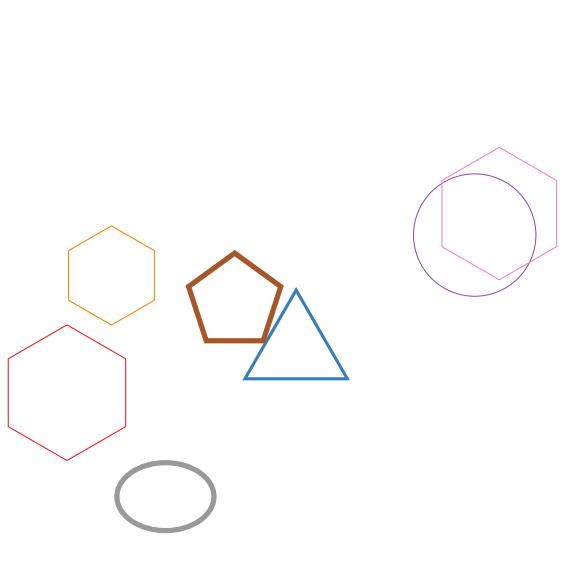[{"shape": "hexagon", "thickness": 0.5, "radius": 0.59, "center": [0.116, 0.319]}, {"shape": "triangle", "thickness": 1.5, "radius": 0.51, "center": [0.513, 0.394]}, {"shape": "circle", "thickness": 0.5, "radius": 0.53, "center": [0.822, 0.592]}, {"shape": "hexagon", "thickness": 0.5, "radius": 0.43, "center": [0.193, 0.522]}, {"shape": "pentagon", "thickness": 2.5, "radius": 0.42, "center": [0.406, 0.477]}, {"shape": "hexagon", "thickness": 0.5, "radius": 0.57, "center": [0.865, 0.629]}, {"shape": "oval", "thickness": 2.5, "radius": 0.42, "center": [0.286, 0.139]}]